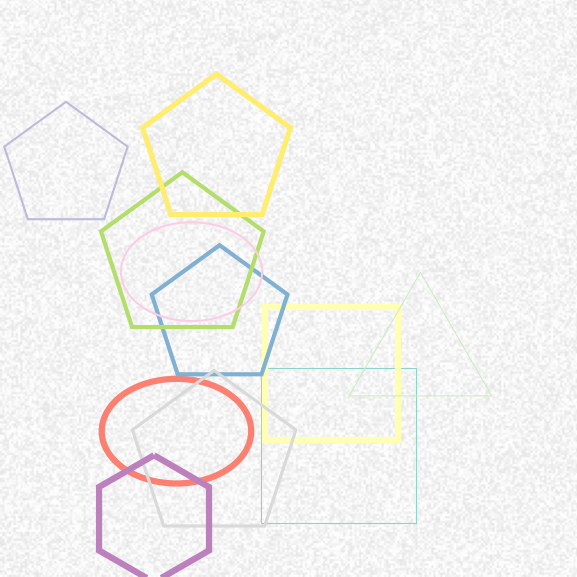[{"shape": "square", "thickness": 0.5, "radius": 0.67, "center": [0.586, 0.228]}, {"shape": "square", "thickness": 3, "radius": 0.58, "center": [0.574, 0.352]}, {"shape": "pentagon", "thickness": 1, "radius": 0.56, "center": [0.114, 0.71]}, {"shape": "oval", "thickness": 3, "radius": 0.65, "center": [0.306, 0.253]}, {"shape": "pentagon", "thickness": 2, "radius": 0.62, "center": [0.38, 0.451]}, {"shape": "pentagon", "thickness": 2, "radius": 0.74, "center": [0.316, 0.553]}, {"shape": "oval", "thickness": 1, "radius": 0.61, "center": [0.332, 0.529]}, {"shape": "pentagon", "thickness": 1.5, "radius": 0.74, "center": [0.371, 0.209]}, {"shape": "hexagon", "thickness": 3, "radius": 0.55, "center": [0.267, 0.101]}, {"shape": "triangle", "thickness": 0.5, "radius": 0.71, "center": [0.728, 0.385]}, {"shape": "pentagon", "thickness": 2.5, "radius": 0.67, "center": [0.375, 0.736]}]